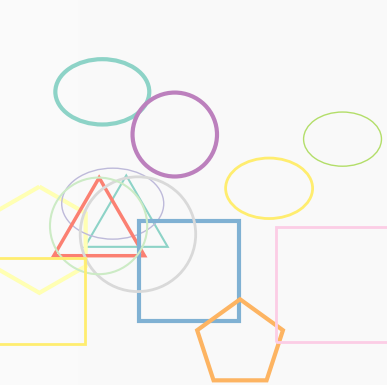[{"shape": "triangle", "thickness": 1.5, "radius": 0.62, "center": [0.326, 0.421]}, {"shape": "oval", "thickness": 3, "radius": 0.61, "center": [0.264, 0.761]}, {"shape": "hexagon", "thickness": 3, "radius": 0.69, "center": [0.102, 0.377]}, {"shape": "oval", "thickness": 1, "radius": 0.66, "center": [0.291, 0.471]}, {"shape": "triangle", "thickness": 2.5, "radius": 0.68, "center": [0.256, 0.403]}, {"shape": "square", "thickness": 3, "radius": 0.65, "center": [0.487, 0.297]}, {"shape": "pentagon", "thickness": 3, "radius": 0.58, "center": [0.619, 0.106]}, {"shape": "oval", "thickness": 1, "radius": 0.5, "center": [0.884, 0.639]}, {"shape": "square", "thickness": 2, "radius": 0.75, "center": [0.862, 0.261]}, {"shape": "circle", "thickness": 2, "radius": 0.74, "center": [0.356, 0.392]}, {"shape": "circle", "thickness": 3, "radius": 0.55, "center": [0.451, 0.651]}, {"shape": "circle", "thickness": 1.5, "radius": 0.63, "center": [0.254, 0.413]}, {"shape": "oval", "thickness": 2, "radius": 0.56, "center": [0.694, 0.511]}, {"shape": "square", "thickness": 2, "radius": 0.56, "center": [0.106, 0.219]}]